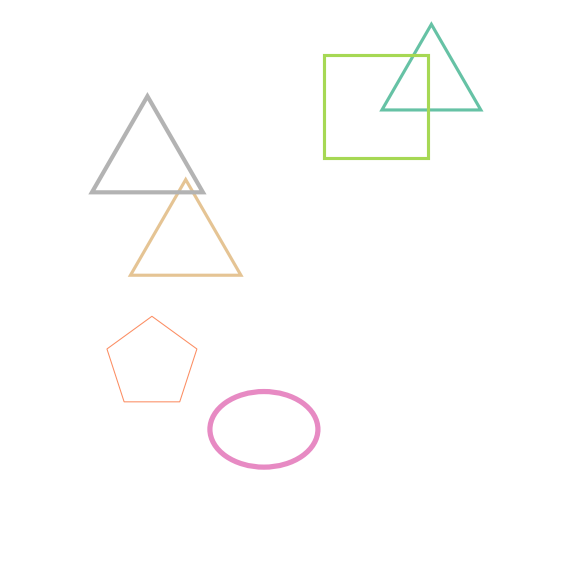[{"shape": "triangle", "thickness": 1.5, "radius": 0.49, "center": [0.747, 0.858]}, {"shape": "pentagon", "thickness": 0.5, "radius": 0.41, "center": [0.263, 0.37]}, {"shape": "oval", "thickness": 2.5, "radius": 0.47, "center": [0.457, 0.256]}, {"shape": "square", "thickness": 1.5, "radius": 0.45, "center": [0.651, 0.815]}, {"shape": "triangle", "thickness": 1.5, "radius": 0.55, "center": [0.322, 0.578]}, {"shape": "triangle", "thickness": 2, "radius": 0.55, "center": [0.255, 0.722]}]